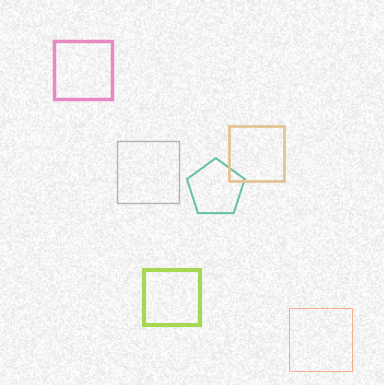[{"shape": "pentagon", "thickness": 1.5, "radius": 0.39, "center": [0.561, 0.51]}, {"shape": "square", "thickness": 0.5, "radius": 0.41, "center": [0.833, 0.118]}, {"shape": "square", "thickness": 2.5, "radius": 0.38, "center": [0.215, 0.818]}, {"shape": "square", "thickness": 3, "radius": 0.36, "center": [0.447, 0.228]}, {"shape": "square", "thickness": 2, "radius": 0.36, "center": [0.666, 0.601]}, {"shape": "square", "thickness": 1, "radius": 0.4, "center": [0.384, 0.553]}]